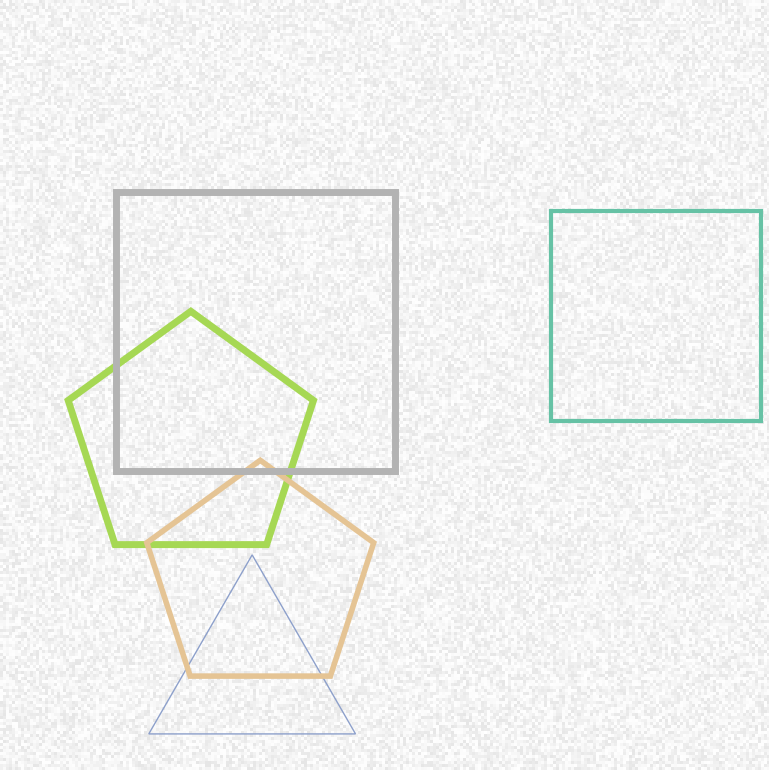[{"shape": "square", "thickness": 1.5, "radius": 0.68, "center": [0.852, 0.59]}, {"shape": "triangle", "thickness": 0.5, "radius": 0.78, "center": [0.327, 0.124]}, {"shape": "pentagon", "thickness": 2.5, "radius": 0.84, "center": [0.248, 0.428]}, {"shape": "pentagon", "thickness": 2, "radius": 0.77, "center": [0.338, 0.247]}, {"shape": "square", "thickness": 2.5, "radius": 0.91, "center": [0.332, 0.569]}]